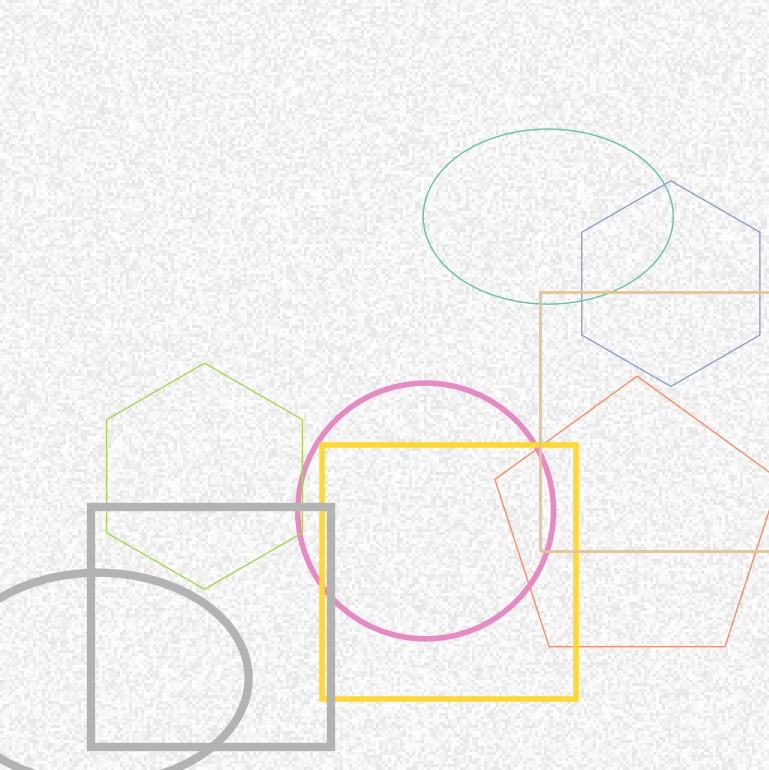[{"shape": "oval", "thickness": 0.5, "radius": 0.81, "center": [0.712, 0.719]}, {"shape": "pentagon", "thickness": 0.5, "radius": 0.97, "center": [0.827, 0.317]}, {"shape": "hexagon", "thickness": 0.5, "radius": 0.67, "center": [0.871, 0.632]}, {"shape": "circle", "thickness": 2, "radius": 0.83, "center": [0.553, 0.336]}, {"shape": "hexagon", "thickness": 0.5, "radius": 0.73, "center": [0.266, 0.382]}, {"shape": "square", "thickness": 2, "radius": 0.83, "center": [0.583, 0.257]}, {"shape": "square", "thickness": 1, "radius": 0.84, "center": [0.869, 0.453]}, {"shape": "oval", "thickness": 3, "radius": 0.98, "center": [0.127, 0.119]}, {"shape": "square", "thickness": 3, "radius": 0.78, "center": [0.274, 0.185]}]